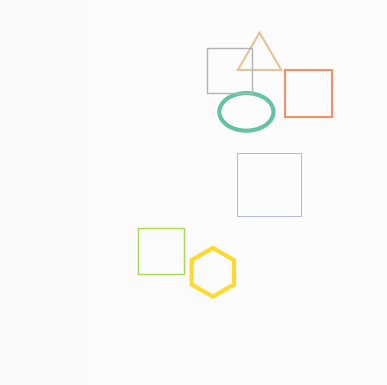[{"shape": "oval", "thickness": 3, "radius": 0.35, "center": [0.636, 0.709]}, {"shape": "square", "thickness": 1.5, "radius": 0.3, "center": [0.796, 0.757]}, {"shape": "square", "thickness": 0.5, "radius": 0.41, "center": [0.694, 0.522]}, {"shape": "square", "thickness": 1, "radius": 0.3, "center": [0.416, 0.348]}, {"shape": "hexagon", "thickness": 3, "radius": 0.32, "center": [0.549, 0.293]}, {"shape": "triangle", "thickness": 1.5, "radius": 0.32, "center": [0.67, 0.851]}, {"shape": "square", "thickness": 1, "radius": 0.29, "center": [0.592, 0.817]}]